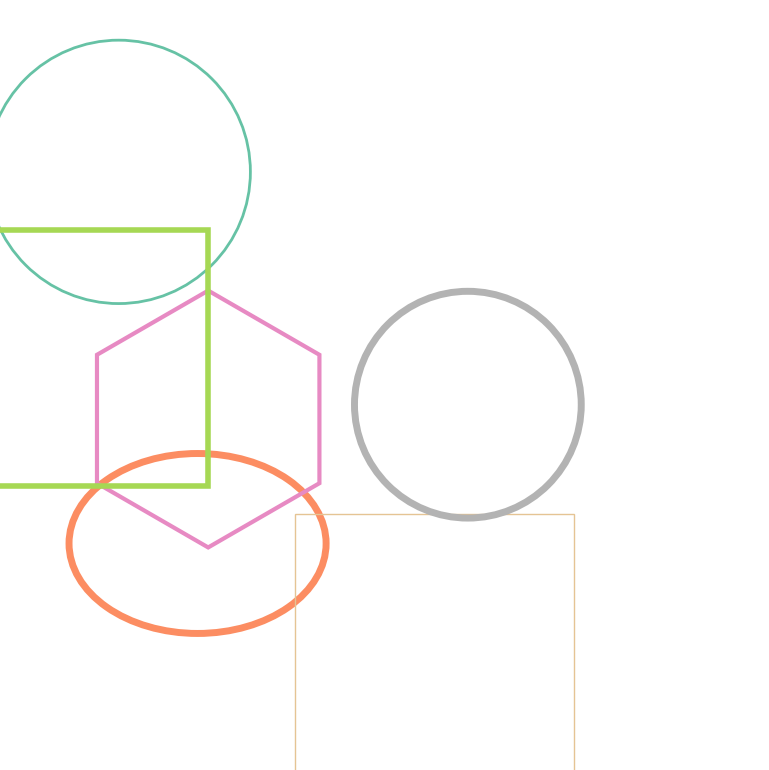[{"shape": "circle", "thickness": 1, "radius": 0.86, "center": [0.154, 0.777]}, {"shape": "oval", "thickness": 2.5, "radius": 0.83, "center": [0.257, 0.294]}, {"shape": "hexagon", "thickness": 1.5, "radius": 0.83, "center": [0.27, 0.456]}, {"shape": "square", "thickness": 2, "radius": 0.83, "center": [0.104, 0.535]}, {"shape": "square", "thickness": 0.5, "radius": 0.91, "center": [0.564, 0.152]}, {"shape": "circle", "thickness": 2.5, "radius": 0.74, "center": [0.608, 0.474]}]